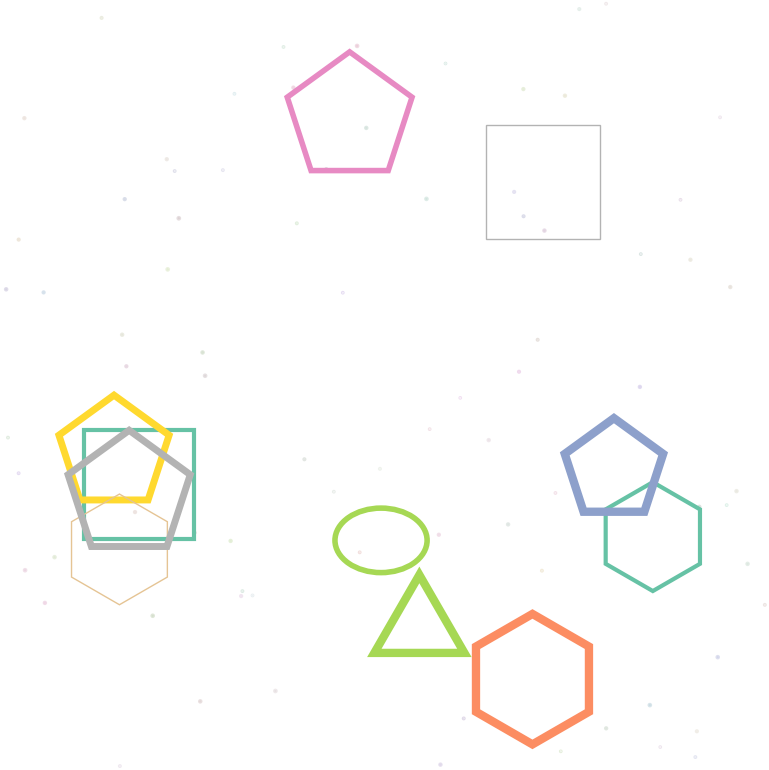[{"shape": "hexagon", "thickness": 1.5, "radius": 0.35, "center": [0.848, 0.303]}, {"shape": "square", "thickness": 1.5, "radius": 0.35, "center": [0.181, 0.371]}, {"shape": "hexagon", "thickness": 3, "radius": 0.42, "center": [0.692, 0.118]}, {"shape": "pentagon", "thickness": 3, "radius": 0.34, "center": [0.797, 0.39]}, {"shape": "pentagon", "thickness": 2, "radius": 0.43, "center": [0.454, 0.847]}, {"shape": "triangle", "thickness": 3, "radius": 0.34, "center": [0.545, 0.186]}, {"shape": "oval", "thickness": 2, "radius": 0.3, "center": [0.495, 0.298]}, {"shape": "pentagon", "thickness": 2.5, "radius": 0.38, "center": [0.148, 0.412]}, {"shape": "hexagon", "thickness": 0.5, "radius": 0.36, "center": [0.155, 0.286]}, {"shape": "pentagon", "thickness": 2.5, "radius": 0.42, "center": [0.168, 0.358]}, {"shape": "square", "thickness": 0.5, "radius": 0.37, "center": [0.706, 0.764]}]